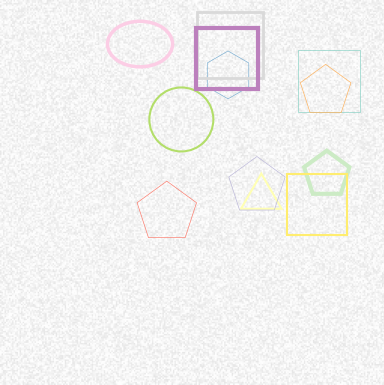[{"shape": "square", "thickness": 0.5, "radius": 0.4, "center": [0.855, 0.789]}, {"shape": "triangle", "thickness": 1.5, "radius": 0.3, "center": [0.679, 0.488]}, {"shape": "pentagon", "thickness": 0.5, "radius": 0.38, "center": [0.667, 0.517]}, {"shape": "pentagon", "thickness": 0.5, "radius": 0.41, "center": [0.433, 0.448]}, {"shape": "hexagon", "thickness": 0.5, "radius": 0.31, "center": [0.592, 0.805]}, {"shape": "pentagon", "thickness": 0.5, "radius": 0.35, "center": [0.846, 0.764]}, {"shape": "circle", "thickness": 1.5, "radius": 0.42, "center": [0.471, 0.69]}, {"shape": "oval", "thickness": 2.5, "radius": 0.42, "center": [0.364, 0.886]}, {"shape": "square", "thickness": 2, "radius": 0.42, "center": [0.597, 0.883]}, {"shape": "square", "thickness": 3, "radius": 0.4, "center": [0.59, 0.848]}, {"shape": "pentagon", "thickness": 3, "radius": 0.31, "center": [0.849, 0.547]}, {"shape": "square", "thickness": 1.5, "radius": 0.39, "center": [0.823, 0.469]}]